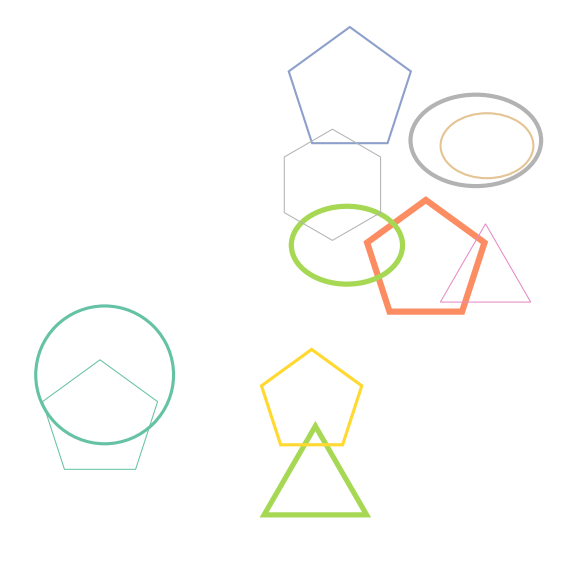[{"shape": "circle", "thickness": 1.5, "radius": 0.6, "center": [0.181, 0.35]}, {"shape": "pentagon", "thickness": 0.5, "radius": 0.52, "center": [0.173, 0.271]}, {"shape": "pentagon", "thickness": 3, "radius": 0.53, "center": [0.737, 0.546]}, {"shape": "pentagon", "thickness": 1, "radius": 0.56, "center": [0.606, 0.841]}, {"shape": "triangle", "thickness": 0.5, "radius": 0.45, "center": [0.841, 0.521]}, {"shape": "oval", "thickness": 2.5, "radius": 0.48, "center": [0.601, 0.575]}, {"shape": "triangle", "thickness": 2.5, "radius": 0.51, "center": [0.546, 0.159]}, {"shape": "pentagon", "thickness": 1.5, "radius": 0.46, "center": [0.54, 0.303]}, {"shape": "oval", "thickness": 1, "radius": 0.4, "center": [0.843, 0.747]}, {"shape": "hexagon", "thickness": 0.5, "radius": 0.48, "center": [0.576, 0.679]}, {"shape": "oval", "thickness": 2, "radius": 0.57, "center": [0.824, 0.756]}]